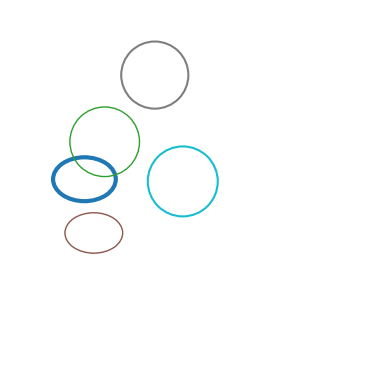[{"shape": "oval", "thickness": 3, "radius": 0.41, "center": [0.219, 0.534]}, {"shape": "circle", "thickness": 1, "radius": 0.45, "center": [0.272, 0.632]}, {"shape": "oval", "thickness": 1, "radius": 0.37, "center": [0.244, 0.395]}, {"shape": "circle", "thickness": 1.5, "radius": 0.44, "center": [0.402, 0.805]}, {"shape": "circle", "thickness": 1.5, "radius": 0.45, "center": [0.475, 0.529]}]